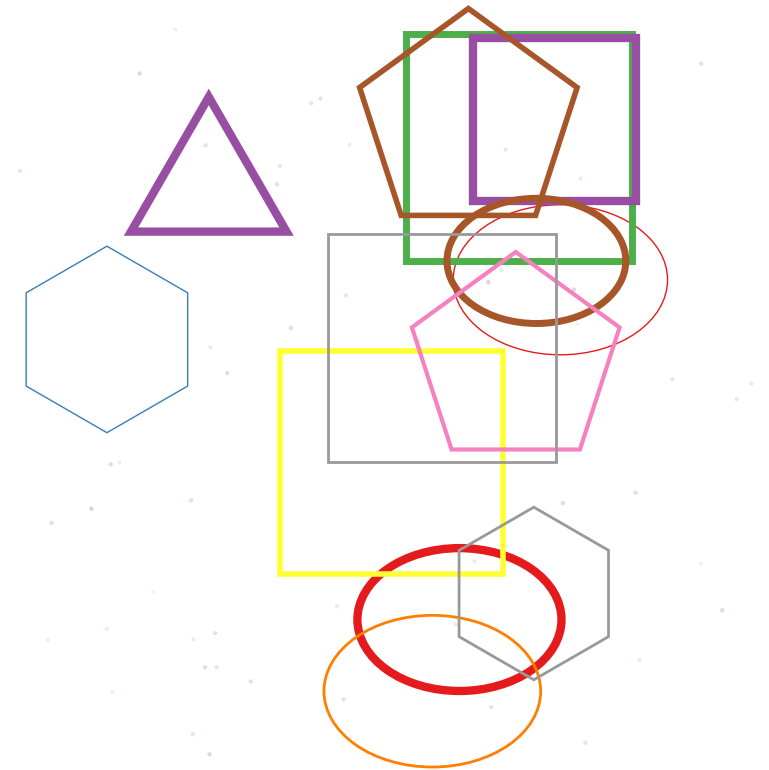[{"shape": "oval", "thickness": 0.5, "radius": 0.7, "center": [0.728, 0.637]}, {"shape": "oval", "thickness": 3, "radius": 0.66, "center": [0.597, 0.195]}, {"shape": "hexagon", "thickness": 0.5, "radius": 0.61, "center": [0.139, 0.559]}, {"shape": "square", "thickness": 2.5, "radius": 0.73, "center": [0.674, 0.808]}, {"shape": "triangle", "thickness": 3, "radius": 0.58, "center": [0.271, 0.757]}, {"shape": "square", "thickness": 3, "radius": 0.53, "center": [0.72, 0.845]}, {"shape": "oval", "thickness": 1, "radius": 0.7, "center": [0.561, 0.102]}, {"shape": "square", "thickness": 2, "radius": 0.72, "center": [0.508, 0.399]}, {"shape": "pentagon", "thickness": 2, "radius": 0.74, "center": [0.608, 0.84]}, {"shape": "oval", "thickness": 2.5, "radius": 0.58, "center": [0.697, 0.661]}, {"shape": "pentagon", "thickness": 1.5, "radius": 0.71, "center": [0.67, 0.531]}, {"shape": "square", "thickness": 1, "radius": 0.74, "center": [0.574, 0.548]}, {"shape": "hexagon", "thickness": 1, "radius": 0.56, "center": [0.693, 0.229]}]